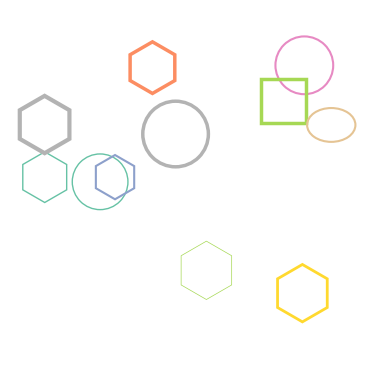[{"shape": "hexagon", "thickness": 1, "radius": 0.33, "center": [0.116, 0.54]}, {"shape": "circle", "thickness": 1, "radius": 0.36, "center": [0.26, 0.528]}, {"shape": "hexagon", "thickness": 2.5, "radius": 0.34, "center": [0.396, 0.824]}, {"shape": "hexagon", "thickness": 1.5, "radius": 0.29, "center": [0.299, 0.54]}, {"shape": "circle", "thickness": 1.5, "radius": 0.38, "center": [0.79, 0.83]}, {"shape": "square", "thickness": 2.5, "radius": 0.29, "center": [0.737, 0.738]}, {"shape": "hexagon", "thickness": 0.5, "radius": 0.38, "center": [0.536, 0.298]}, {"shape": "hexagon", "thickness": 2, "radius": 0.37, "center": [0.785, 0.239]}, {"shape": "oval", "thickness": 1.5, "radius": 0.31, "center": [0.86, 0.675]}, {"shape": "circle", "thickness": 2.5, "radius": 0.43, "center": [0.456, 0.652]}, {"shape": "hexagon", "thickness": 3, "radius": 0.37, "center": [0.116, 0.677]}]